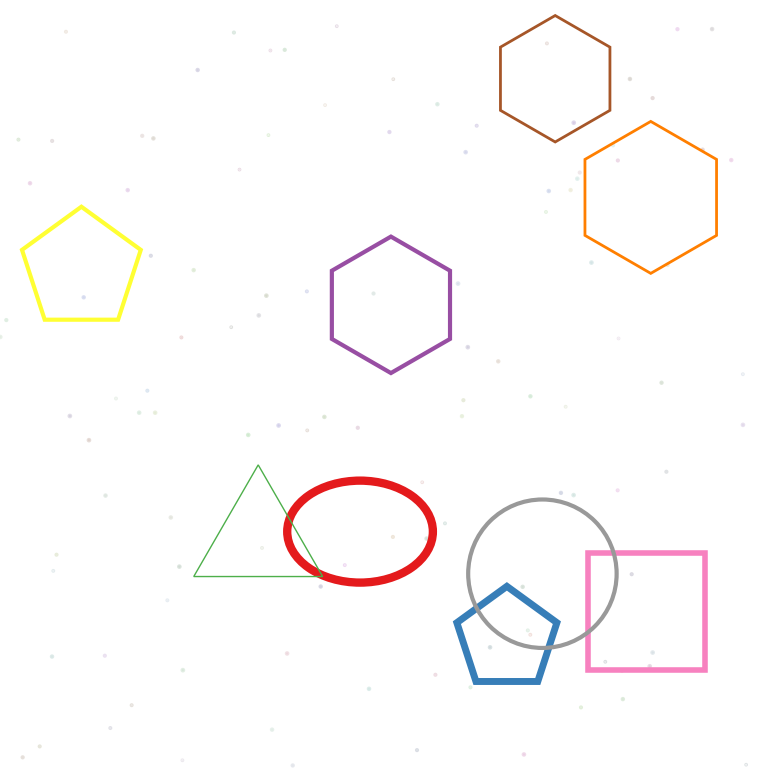[{"shape": "oval", "thickness": 3, "radius": 0.47, "center": [0.468, 0.31]}, {"shape": "pentagon", "thickness": 2.5, "radius": 0.34, "center": [0.658, 0.17]}, {"shape": "triangle", "thickness": 0.5, "radius": 0.48, "center": [0.335, 0.3]}, {"shape": "hexagon", "thickness": 1.5, "radius": 0.44, "center": [0.508, 0.604]}, {"shape": "hexagon", "thickness": 1, "radius": 0.49, "center": [0.845, 0.744]}, {"shape": "pentagon", "thickness": 1.5, "radius": 0.41, "center": [0.106, 0.65]}, {"shape": "hexagon", "thickness": 1, "radius": 0.41, "center": [0.721, 0.898]}, {"shape": "square", "thickness": 2, "radius": 0.38, "center": [0.84, 0.206]}, {"shape": "circle", "thickness": 1.5, "radius": 0.48, "center": [0.704, 0.255]}]